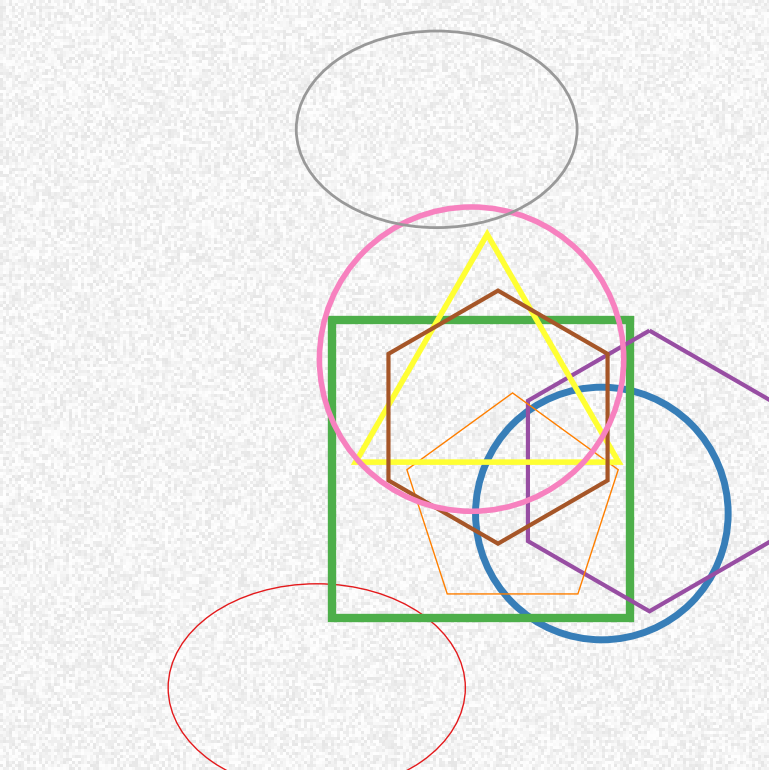[{"shape": "oval", "thickness": 0.5, "radius": 0.96, "center": [0.411, 0.107]}, {"shape": "circle", "thickness": 2.5, "radius": 0.82, "center": [0.782, 0.333]}, {"shape": "square", "thickness": 3, "radius": 0.97, "center": [0.624, 0.391]}, {"shape": "hexagon", "thickness": 1.5, "radius": 0.91, "center": [0.843, 0.388]}, {"shape": "pentagon", "thickness": 0.5, "radius": 0.72, "center": [0.666, 0.345]}, {"shape": "triangle", "thickness": 2, "radius": 0.99, "center": [0.633, 0.498]}, {"shape": "hexagon", "thickness": 1.5, "radius": 0.82, "center": [0.647, 0.458]}, {"shape": "circle", "thickness": 2, "radius": 0.99, "center": [0.612, 0.534]}, {"shape": "oval", "thickness": 1, "radius": 0.91, "center": [0.567, 0.832]}]